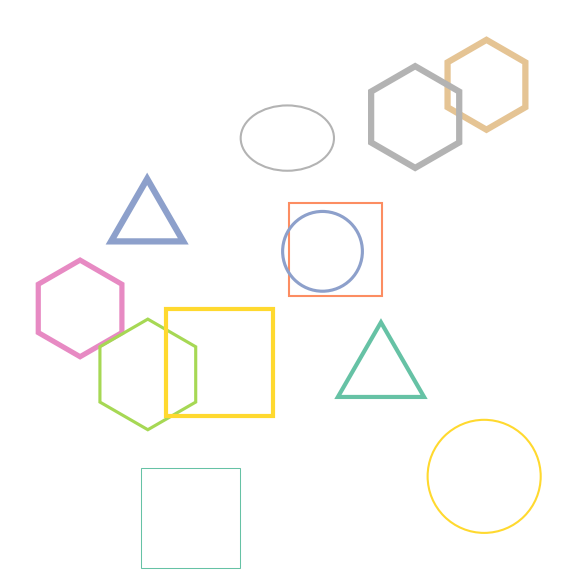[{"shape": "triangle", "thickness": 2, "radius": 0.43, "center": [0.66, 0.355]}, {"shape": "square", "thickness": 0.5, "radius": 0.43, "center": [0.33, 0.102]}, {"shape": "square", "thickness": 1, "radius": 0.4, "center": [0.581, 0.567]}, {"shape": "circle", "thickness": 1.5, "radius": 0.35, "center": [0.558, 0.564]}, {"shape": "triangle", "thickness": 3, "radius": 0.36, "center": [0.255, 0.617]}, {"shape": "hexagon", "thickness": 2.5, "radius": 0.42, "center": [0.139, 0.465]}, {"shape": "hexagon", "thickness": 1.5, "radius": 0.48, "center": [0.256, 0.351]}, {"shape": "square", "thickness": 2, "radius": 0.46, "center": [0.38, 0.371]}, {"shape": "circle", "thickness": 1, "radius": 0.49, "center": [0.838, 0.174]}, {"shape": "hexagon", "thickness": 3, "radius": 0.39, "center": [0.842, 0.852]}, {"shape": "hexagon", "thickness": 3, "radius": 0.44, "center": [0.719, 0.796]}, {"shape": "oval", "thickness": 1, "radius": 0.4, "center": [0.498, 0.76]}]